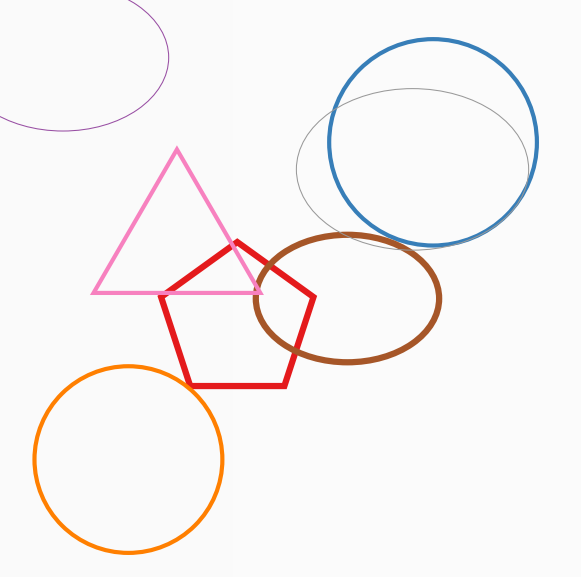[{"shape": "pentagon", "thickness": 3, "radius": 0.69, "center": [0.408, 0.442]}, {"shape": "circle", "thickness": 2, "radius": 0.89, "center": [0.745, 0.753]}, {"shape": "oval", "thickness": 0.5, "radius": 0.91, "center": [0.108, 0.9]}, {"shape": "circle", "thickness": 2, "radius": 0.81, "center": [0.221, 0.203]}, {"shape": "oval", "thickness": 3, "radius": 0.79, "center": [0.598, 0.482]}, {"shape": "triangle", "thickness": 2, "radius": 0.83, "center": [0.304, 0.575]}, {"shape": "oval", "thickness": 0.5, "radius": 1.0, "center": [0.71, 0.706]}]